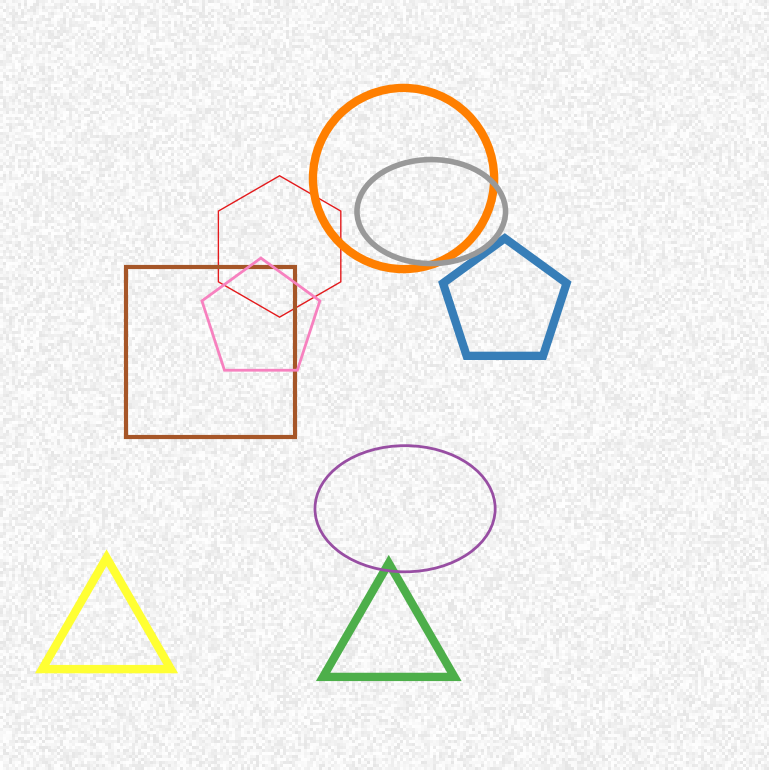[{"shape": "hexagon", "thickness": 0.5, "radius": 0.46, "center": [0.363, 0.68]}, {"shape": "pentagon", "thickness": 3, "radius": 0.42, "center": [0.656, 0.606]}, {"shape": "triangle", "thickness": 3, "radius": 0.49, "center": [0.505, 0.17]}, {"shape": "oval", "thickness": 1, "radius": 0.59, "center": [0.526, 0.339]}, {"shape": "circle", "thickness": 3, "radius": 0.59, "center": [0.524, 0.768]}, {"shape": "triangle", "thickness": 3, "radius": 0.48, "center": [0.138, 0.179]}, {"shape": "square", "thickness": 1.5, "radius": 0.55, "center": [0.273, 0.543]}, {"shape": "pentagon", "thickness": 1, "radius": 0.4, "center": [0.339, 0.584]}, {"shape": "oval", "thickness": 2, "radius": 0.48, "center": [0.56, 0.725]}]